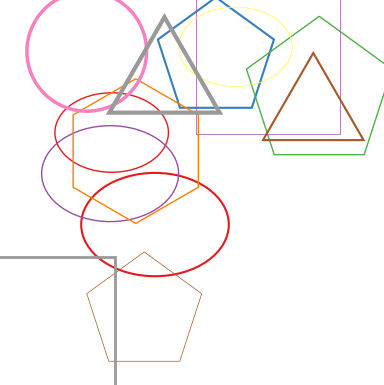[{"shape": "oval", "thickness": 1, "radius": 0.74, "center": [0.29, 0.656]}, {"shape": "oval", "thickness": 1.5, "radius": 0.96, "center": [0.403, 0.417]}, {"shape": "pentagon", "thickness": 1.5, "radius": 0.79, "center": [0.561, 0.848]}, {"shape": "pentagon", "thickness": 1, "radius": 0.99, "center": [0.829, 0.759]}, {"shape": "square", "thickness": 0.5, "radius": 0.93, "center": [0.696, 0.839]}, {"shape": "oval", "thickness": 1, "radius": 0.89, "center": [0.286, 0.549]}, {"shape": "hexagon", "thickness": 1, "radius": 0.94, "center": [0.353, 0.608]}, {"shape": "oval", "thickness": 0.5, "radius": 0.74, "center": [0.612, 0.878]}, {"shape": "pentagon", "thickness": 0.5, "radius": 0.78, "center": [0.375, 0.189]}, {"shape": "triangle", "thickness": 1.5, "radius": 0.75, "center": [0.814, 0.712]}, {"shape": "circle", "thickness": 2.5, "radius": 0.78, "center": [0.225, 0.867]}, {"shape": "triangle", "thickness": 3, "radius": 0.83, "center": [0.427, 0.79]}, {"shape": "square", "thickness": 2, "radius": 0.89, "center": [0.121, 0.155]}]